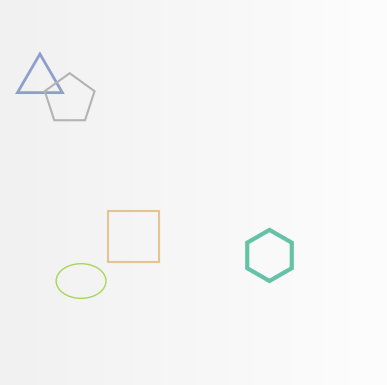[{"shape": "hexagon", "thickness": 3, "radius": 0.33, "center": [0.695, 0.337]}, {"shape": "triangle", "thickness": 2, "radius": 0.33, "center": [0.103, 0.793]}, {"shape": "oval", "thickness": 1, "radius": 0.32, "center": [0.209, 0.27]}, {"shape": "square", "thickness": 1.5, "radius": 0.33, "center": [0.346, 0.387]}, {"shape": "pentagon", "thickness": 1.5, "radius": 0.34, "center": [0.18, 0.742]}]